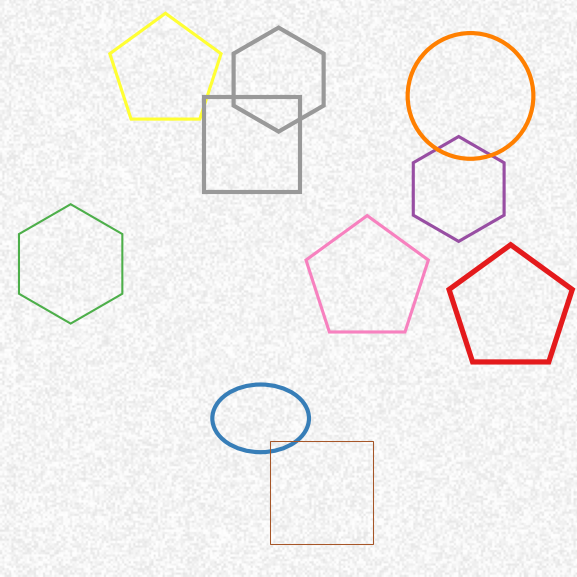[{"shape": "pentagon", "thickness": 2.5, "radius": 0.56, "center": [0.884, 0.463]}, {"shape": "oval", "thickness": 2, "radius": 0.42, "center": [0.451, 0.275]}, {"shape": "hexagon", "thickness": 1, "radius": 0.52, "center": [0.122, 0.542]}, {"shape": "hexagon", "thickness": 1.5, "radius": 0.45, "center": [0.794, 0.672]}, {"shape": "circle", "thickness": 2, "radius": 0.54, "center": [0.815, 0.833]}, {"shape": "pentagon", "thickness": 1.5, "radius": 0.51, "center": [0.286, 0.875]}, {"shape": "square", "thickness": 0.5, "radius": 0.44, "center": [0.556, 0.146]}, {"shape": "pentagon", "thickness": 1.5, "radius": 0.56, "center": [0.636, 0.514]}, {"shape": "hexagon", "thickness": 2, "radius": 0.45, "center": [0.482, 0.861]}, {"shape": "square", "thickness": 2, "radius": 0.41, "center": [0.436, 0.749]}]